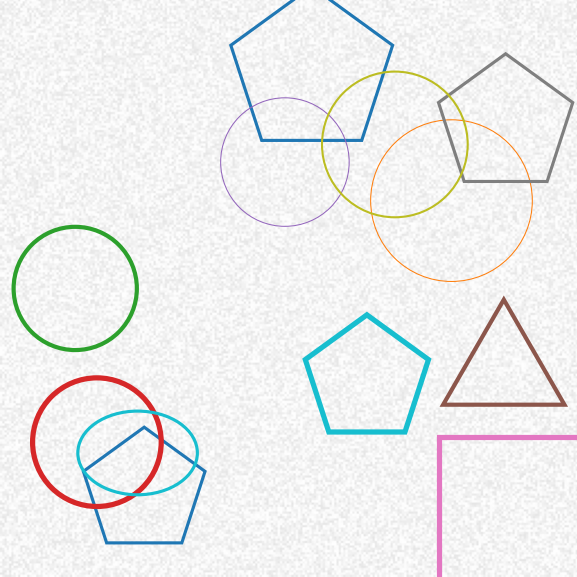[{"shape": "pentagon", "thickness": 1.5, "radius": 0.74, "center": [0.54, 0.875]}, {"shape": "pentagon", "thickness": 1.5, "radius": 0.55, "center": [0.25, 0.149]}, {"shape": "circle", "thickness": 0.5, "radius": 0.7, "center": [0.782, 0.652]}, {"shape": "circle", "thickness": 2, "radius": 0.53, "center": [0.13, 0.5]}, {"shape": "circle", "thickness": 2.5, "radius": 0.56, "center": [0.168, 0.233]}, {"shape": "circle", "thickness": 0.5, "radius": 0.56, "center": [0.493, 0.718]}, {"shape": "triangle", "thickness": 2, "radius": 0.61, "center": [0.872, 0.359]}, {"shape": "square", "thickness": 2.5, "radius": 0.7, "center": [0.899, 0.102]}, {"shape": "pentagon", "thickness": 1.5, "radius": 0.61, "center": [0.876, 0.784]}, {"shape": "circle", "thickness": 1, "radius": 0.63, "center": [0.684, 0.749]}, {"shape": "oval", "thickness": 1.5, "radius": 0.52, "center": [0.238, 0.215]}, {"shape": "pentagon", "thickness": 2.5, "radius": 0.56, "center": [0.635, 0.342]}]